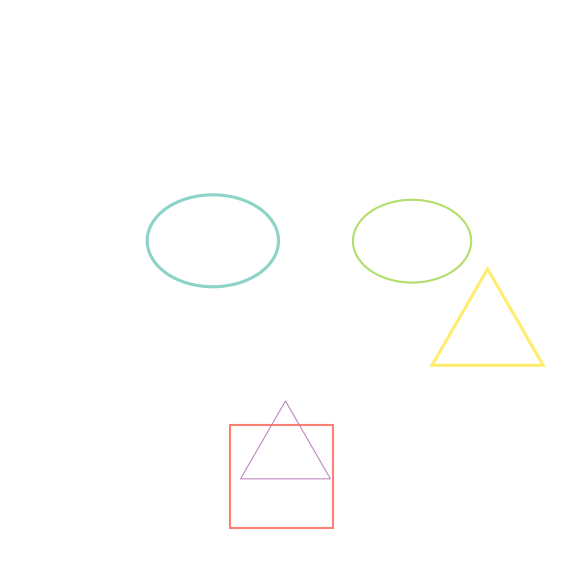[{"shape": "oval", "thickness": 1.5, "radius": 0.57, "center": [0.369, 0.582]}, {"shape": "square", "thickness": 1, "radius": 0.45, "center": [0.488, 0.174]}, {"shape": "oval", "thickness": 1, "radius": 0.51, "center": [0.714, 0.582]}, {"shape": "triangle", "thickness": 0.5, "radius": 0.45, "center": [0.494, 0.215]}, {"shape": "triangle", "thickness": 1.5, "radius": 0.56, "center": [0.844, 0.422]}]